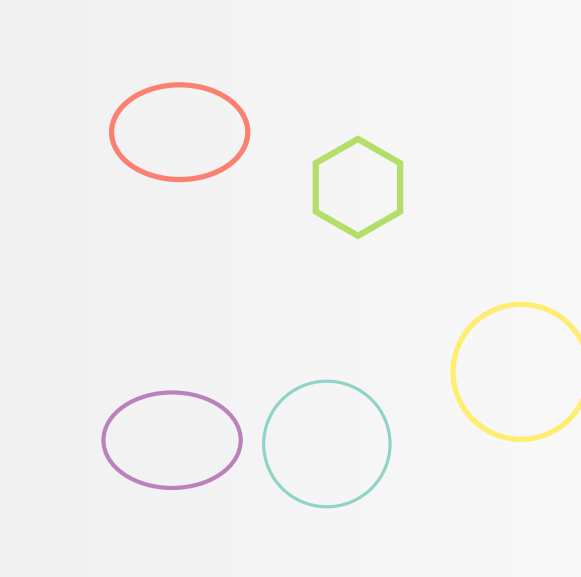[{"shape": "circle", "thickness": 1.5, "radius": 0.54, "center": [0.562, 0.23]}, {"shape": "oval", "thickness": 2.5, "radius": 0.59, "center": [0.309, 0.77]}, {"shape": "hexagon", "thickness": 3, "radius": 0.42, "center": [0.616, 0.675]}, {"shape": "oval", "thickness": 2, "radius": 0.59, "center": [0.296, 0.237]}, {"shape": "circle", "thickness": 2.5, "radius": 0.58, "center": [0.896, 0.355]}]